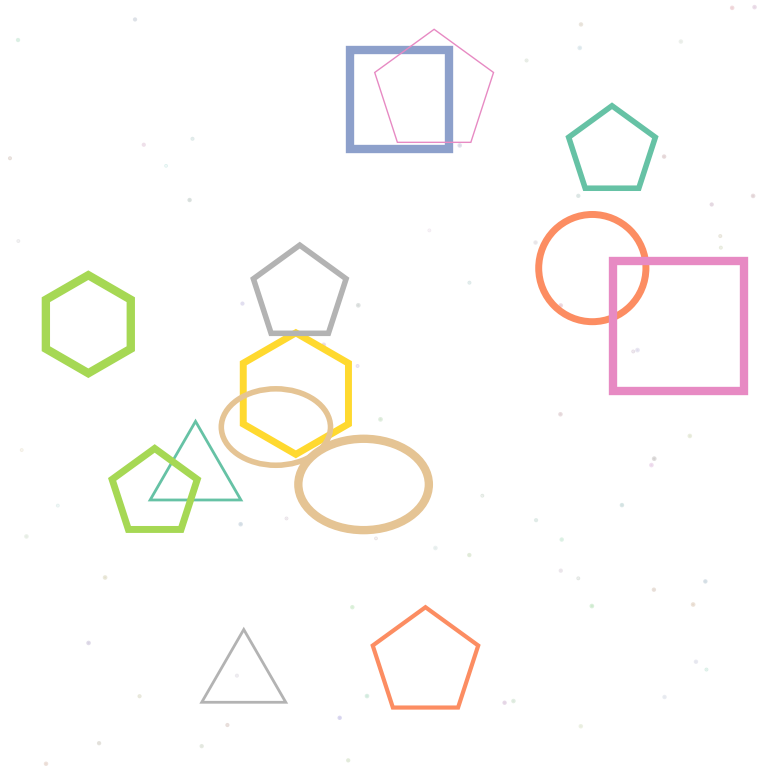[{"shape": "triangle", "thickness": 1, "radius": 0.34, "center": [0.254, 0.385]}, {"shape": "pentagon", "thickness": 2, "radius": 0.3, "center": [0.795, 0.803]}, {"shape": "pentagon", "thickness": 1.5, "radius": 0.36, "center": [0.553, 0.139]}, {"shape": "circle", "thickness": 2.5, "radius": 0.35, "center": [0.769, 0.652]}, {"shape": "square", "thickness": 3, "radius": 0.32, "center": [0.519, 0.871]}, {"shape": "square", "thickness": 3, "radius": 0.42, "center": [0.881, 0.577]}, {"shape": "pentagon", "thickness": 0.5, "radius": 0.41, "center": [0.564, 0.881]}, {"shape": "pentagon", "thickness": 2.5, "radius": 0.29, "center": [0.201, 0.359]}, {"shape": "hexagon", "thickness": 3, "radius": 0.32, "center": [0.115, 0.579]}, {"shape": "hexagon", "thickness": 2.5, "radius": 0.39, "center": [0.384, 0.489]}, {"shape": "oval", "thickness": 2, "radius": 0.35, "center": [0.358, 0.445]}, {"shape": "oval", "thickness": 3, "radius": 0.42, "center": [0.472, 0.371]}, {"shape": "triangle", "thickness": 1, "radius": 0.31, "center": [0.317, 0.119]}, {"shape": "pentagon", "thickness": 2, "radius": 0.32, "center": [0.389, 0.618]}]